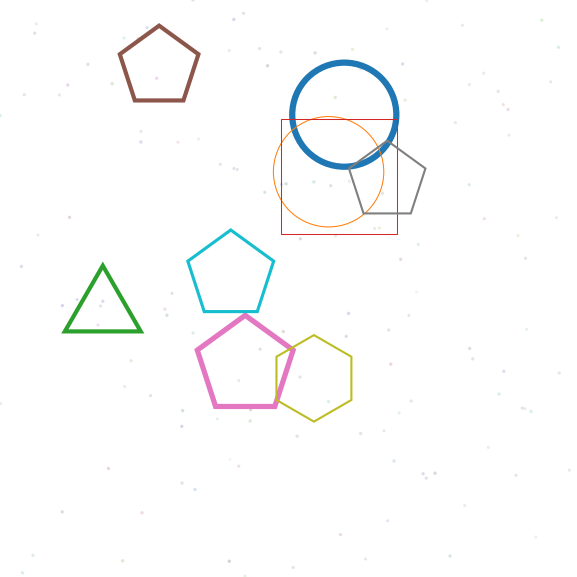[{"shape": "circle", "thickness": 3, "radius": 0.45, "center": [0.596, 0.801]}, {"shape": "circle", "thickness": 0.5, "radius": 0.48, "center": [0.569, 0.702]}, {"shape": "triangle", "thickness": 2, "radius": 0.38, "center": [0.178, 0.463]}, {"shape": "square", "thickness": 0.5, "radius": 0.5, "center": [0.587, 0.694]}, {"shape": "pentagon", "thickness": 2, "radius": 0.36, "center": [0.276, 0.883]}, {"shape": "pentagon", "thickness": 2.5, "radius": 0.44, "center": [0.425, 0.366]}, {"shape": "pentagon", "thickness": 1, "radius": 0.35, "center": [0.67, 0.686]}, {"shape": "hexagon", "thickness": 1, "radius": 0.37, "center": [0.544, 0.344]}, {"shape": "pentagon", "thickness": 1.5, "radius": 0.39, "center": [0.4, 0.523]}]